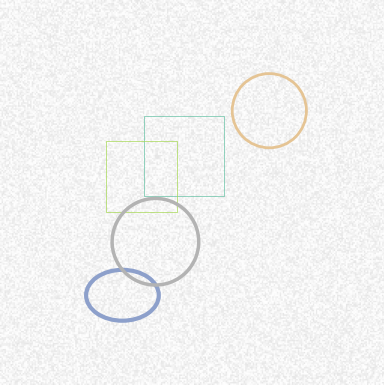[{"shape": "square", "thickness": 0.5, "radius": 0.52, "center": [0.478, 0.596]}, {"shape": "oval", "thickness": 3, "radius": 0.47, "center": [0.318, 0.233]}, {"shape": "square", "thickness": 0.5, "radius": 0.46, "center": [0.368, 0.542]}, {"shape": "circle", "thickness": 2, "radius": 0.48, "center": [0.7, 0.712]}, {"shape": "circle", "thickness": 2.5, "radius": 0.56, "center": [0.404, 0.372]}]